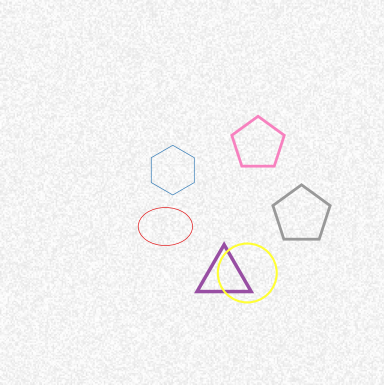[{"shape": "oval", "thickness": 0.5, "radius": 0.35, "center": [0.43, 0.412]}, {"shape": "hexagon", "thickness": 0.5, "radius": 0.32, "center": [0.449, 0.558]}, {"shape": "triangle", "thickness": 2.5, "radius": 0.41, "center": [0.582, 0.283]}, {"shape": "circle", "thickness": 1.5, "radius": 0.38, "center": [0.642, 0.291]}, {"shape": "pentagon", "thickness": 2, "radius": 0.36, "center": [0.67, 0.626]}, {"shape": "pentagon", "thickness": 2, "radius": 0.39, "center": [0.783, 0.442]}]